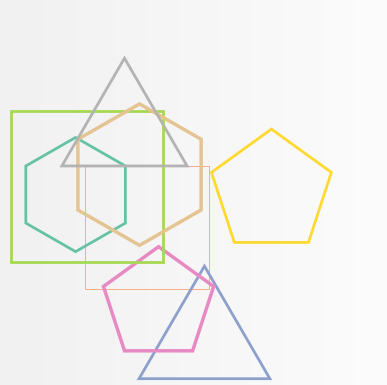[{"shape": "hexagon", "thickness": 2, "radius": 0.74, "center": [0.195, 0.495]}, {"shape": "square", "thickness": 0.5, "radius": 0.8, "center": [0.38, 0.41]}, {"shape": "triangle", "thickness": 2, "radius": 0.97, "center": [0.528, 0.114]}, {"shape": "pentagon", "thickness": 2.5, "radius": 0.75, "center": [0.409, 0.21]}, {"shape": "square", "thickness": 2, "radius": 0.98, "center": [0.224, 0.517]}, {"shape": "pentagon", "thickness": 2, "radius": 0.81, "center": [0.7, 0.502]}, {"shape": "hexagon", "thickness": 2.5, "radius": 0.92, "center": [0.36, 0.546]}, {"shape": "triangle", "thickness": 2, "radius": 0.93, "center": [0.321, 0.662]}]